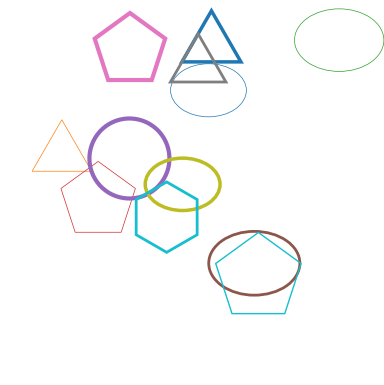[{"shape": "triangle", "thickness": 2.5, "radius": 0.44, "center": [0.549, 0.883]}, {"shape": "oval", "thickness": 0.5, "radius": 0.49, "center": [0.541, 0.765]}, {"shape": "triangle", "thickness": 0.5, "radius": 0.45, "center": [0.161, 0.6]}, {"shape": "oval", "thickness": 0.5, "radius": 0.58, "center": [0.881, 0.896]}, {"shape": "pentagon", "thickness": 0.5, "radius": 0.51, "center": [0.255, 0.479]}, {"shape": "circle", "thickness": 3, "radius": 0.52, "center": [0.336, 0.588]}, {"shape": "oval", "thickness": 2, "radius": 0.59, "center": [0.661, 0.316]}, {"shape": "pentagon", "thickness": 3, "radius": 0.48, "center": [0.338, 0.87]}, {"shape": "triangle", "thickness": 2, "radius": 0.42, "center": [0.515, 0.829]}, {"shape": "oval", "thickness": 2.5, "radius": 0.49, "center": [0.474, 0.521]}, {"shape": "pentagon", "thickness": 1, "radius": 0.58, "center": [0.671, 0.28]}, {"shape": "hexagon", "thickness": 2, "radius": 0.46, "center": [0.433, 0.436]}]